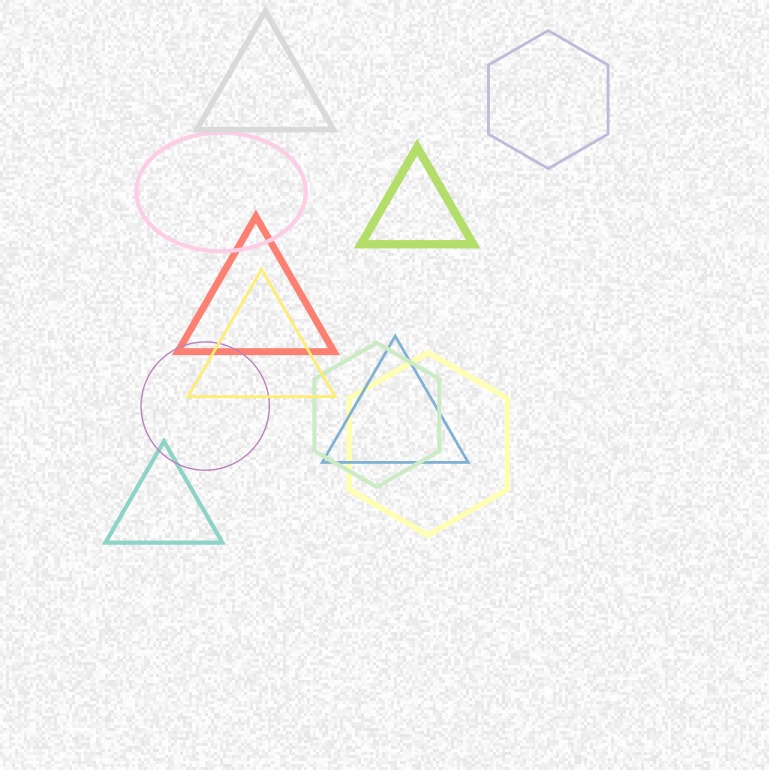[{"shape": "triangle", "thickness": 1.5, "radius": 0.44, "center": [0.213, 0.339]}, {"shape": "hexagon", "thickness": 2, "radius": 0.59, "center": [0.556, 0.424]}, {"shape": "hexagon", "thickness": 1, "radius": 0.45, "center": [0.712, 0.871]}, {"shape": "triangle", "thickness": 2.5, "radius": 0.59, "center": [0.332, 0.602]}, {"shape": "triangle", "thickness": 1, "radius": 0.55, "center": [0.513, 0.454]}, {"shape": "triangle", "thickness": 3, "radius": 0.42, "center": [0.542, 0.725]}, {"shape": "oval", "thickness": 1.5, "radius": 0.55, "center": [0.287, 0.751]}, {"shape": "triangle", "thickness": 2, "radius": 0.51, "center": [0.344, 0.883]}, {"shape": "circle", "thickness": 0.5, "radius": 0.42, "center": [0.266, 0.473]}, {"shape": "hexagon", "thickness": 1.5, "radius": 0.47, "center": [0.489, 0.461]}, {"shape": "triangle", "thickness": 1, "radius": 0.55, "center": [0.34, 0.54]}]